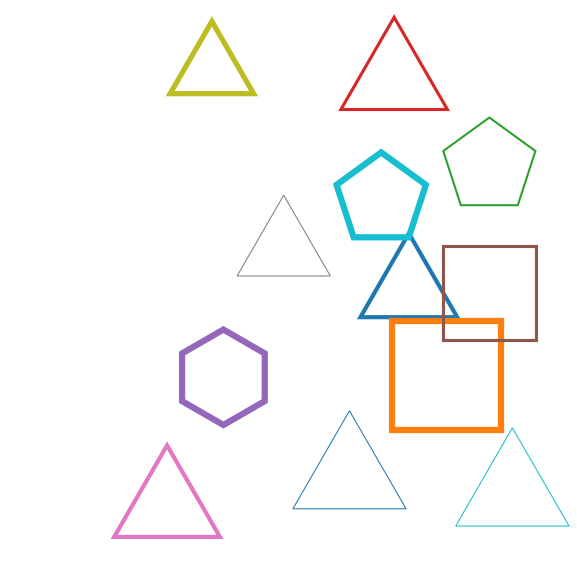[{"shape": "triangle", "thickness": 0.5, "radius": 0.57, "center": [0.605, 0.175]}, {"shape": "triangle", "thickness": 2, "radius": 0.48, "center": [0.708, 0.498]}, {"shape": "square", "thickness": 3, "radius": 0.47, "center": [0.773, 0.348]}, {"shape": "pentagon", "thickness": 1, "radius": 0.42, "center": [0.847, 0.712]}, {"shape": "triangle", "thickness": 1.5, "radius": 0.53, "center": [0.682, 0.863]}, {"shape": "hexagon", "thickness": 3, "radius": 0.41, "center": [0.387, 0.346]}, {"shape": "square", "thickness": 1.5, "radius": 0.41, "center": [0.848, 0.492]}, {"shape": "triangle", "thickness": 2, "radius": 0.53, "center": [0.289, 0.122]}, {"shape": "triangle", "thickness": 0.5, "radius": 0.47, "center": [0.491, 0.568]}, {"shape": "triangle", "thickness": 2.5, "radius": 0.42, "center": [0.367, 0.879]}, {"shape": "pentagon", "thickness": 3, "radius": 0.41, "center": [0.66, 0.654]}, {"shape": "triangle", "thickness": 0.5, "radius": 0.57, "center": [0.887, 0.145]}]